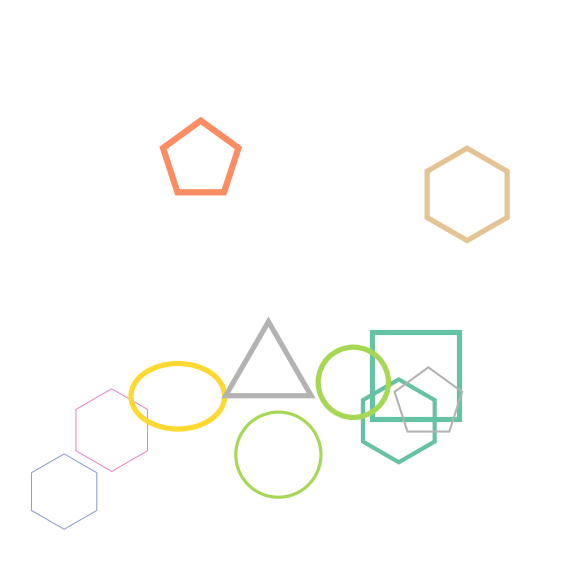[{"shape": "square", "thickness": 2.5, "radius": 0.38, "center": [0.72, 0.348]}, {"shape": "hexagon", "thickness": 2, "radius": 0.36, "center": [0.691, 0.27]}, {"shape": "pentagon", "thickness": 3, "radius": 0.34, "center": [0.348, 0.722]}, {"shape": "hexagon", "thickness": 0.5, "radius": 0.33, "center": [0.111, 0.148]}, {"shape": "hexagon", "thickness": 0.5, "radius": 0.36, "center": [0.193, 0.254]}, {"shape": "circle", "thickness": 2.5, "radius": 0.3, "center": [0.612, 0.337]}, {"shape": "circle", "thickness": 1.5, "radius": 0.37, "center": [0.482, 0.212]}, {"shape": "oval", "thickness": 2.5, "radius": 0.41, "center": [0.308, 0.313]}, {"shape": "hexagon", "thickness": 2.5, "radius": 0.4, "center": [0.809, 0.663]}, {"shape": "pentagon", "thickness": 1, "radius": 0.31, "center": [0.742, 0.302]}, {"shape": "triangle", "thickness": 2.5, "radius": 0.43, "center": [0.465, 0.357]}]